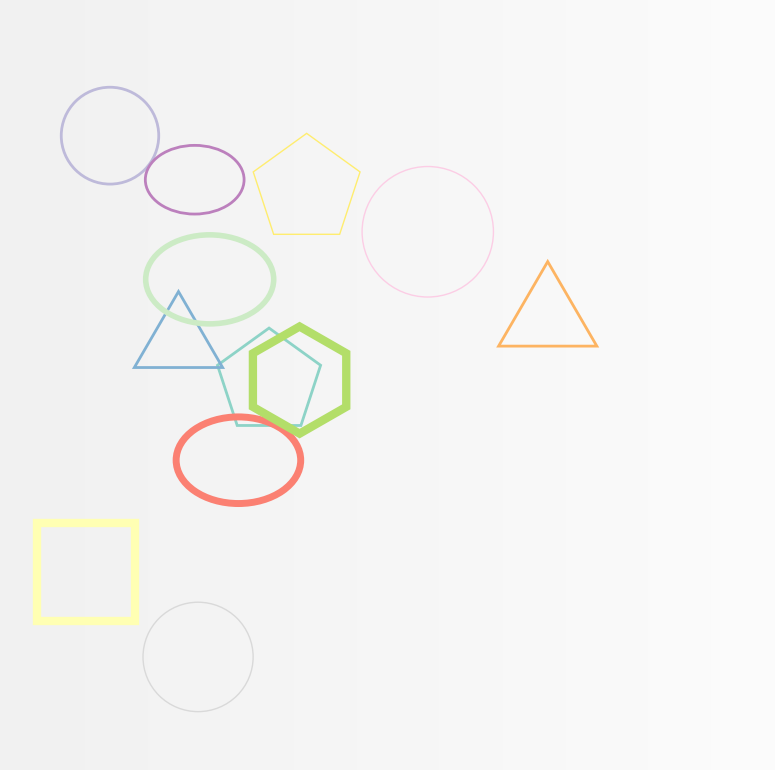[{"shape": "pentagon", "thickness": 1, "radius": 0.35, "center": [0.347, 0.504]}, {"shape": "square", "thickness": 3, "radius": 0.32, "center": [0.111, 0.257]}, {"shape": "circle", "thickness": 1, "radius": 0.31, "center": [0.142, 0.824]}, {"shape": "oval", "thickness": 2.5, "radius": 0.4, "center": [0.308, 0.402]}, {"shape": "triangle", "thickness": 1, "radius": 0.33, "center": [0.23, 0.556]}, {"shape": "triangle", "thickness": 1, "radius": 0.37, "center": [0.707, 0.587]}, {"shape": "hexagon", "thickness": 3, "radius": 0.35, "center": [0.387, 0.506]}, {"shape": "circle", "thickness": 0.5, "radius": 0.42, "center": [0.552, 0.699]}, {"shape": "circle", "thickness": 0.5, "radius": 0.36, "center": [0.256, 0.147]}, {"shape": "oval", "thickness": 1, "radius": 0.32, "center": [0.251, 0.767]}, {"shape": "oval", "thickness": 2, "radius": 0.41, "center": [0.271, 0.637]}, {"shape": "pentagon", "thickness": 0.5, "radius": 0.36, "center": [0.396, 0.754]}]